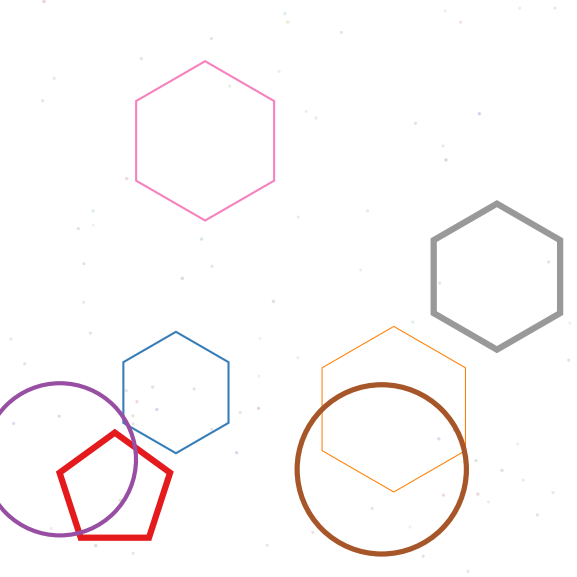[{"shape": "pentagon", "thickness": 3, "radius": 0.5, "center": [0.199, 0.149]}, {"shape": "hexagon", "thickness": 1, "radius": 0.53, "center": [0.305, 0.319]}, {"shape": "circle", "thickness": 2, "radius": 0.66, "center": [0.104, 0.204]}, {"shape": "hexagon", "thickness": 0.5, "radius": 0.72, "center": [0.682, 0.291]}, {"shape": "circle", "thickness": 2.5, "radius": 0.73, "center": [0.661, 0.186]}, {"shape": "hexagon", "thickness": 1, "radius": 0.69, "center": [0.355, 0.755]}, {"shape": "hexagon", "thickness": 3, "radius": 0.63, "center": [0.86, 0.52]}]